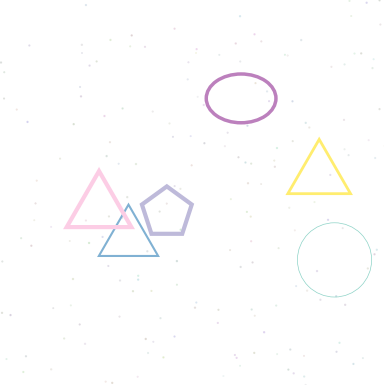[{"shape": "circle", "thickness": 0.5, "radius": 0.48, "center": [0.869, 0.325]}, {"shape": "pentagon", "thickness": 3, "radius": 0.34, "center": [0.433, 0.448]}, {"shape": "triangle", "thickness": 1.5, "radius": 0.44, "center": [0.334, 0.38]}, {"shape": "triangle", "thickness": 3, "radius": 0.48, "center": [0.257, 0.459]}, {"shape": "oval", "thickness": 2.5, "radius": 0.45, "center": [0.626, 0.744]}, {"shape": "triangle", "thickness": 2, "radius": 0.47, "center": [0.829, 0.544]}]